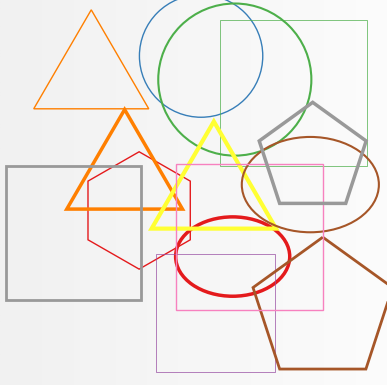[{"shape": "hexagon", "thickness": 1, "radius": 0.76, "center": [0.359, 0.453]}, {"shape": "oval", "thickness": 2.5, "radius": 0.74, "center": [0.6, 0.334]}, {"shape": "circle", "thickness": 1, "radius": 0.8, "center": [0.519, 0.855]}, {"shape": "circle", "thickness": 1.5, "radius": 0.99, "center": [0.606, 0.793]}, {"shape": "square", "thickness": 0.5, "radius": 0.95, "center": [0.758, 0.758]}, {"shape": "square", "thickness": 0.5, "radius": 0.77, "center": [0.555, 0.187]}, {"shape": "triangle", "thickness": 2.5, "radius": 0.86, "center": [0.322, 0.543]}, {"shape": "triangle", "thickness": 1, "radius": 0.86, "center": [0.235, 0.803]}, {"shape": "triangle", "thickness": 3, "radius": 0.93, "center": [0.552, 0.499]}, {"shape": "pentagon", "thickness": 2, "radius": 0.95, "center": [0.833, 0.195]}, {"shape": "oval", "thickness": 1.5, "radius": 0.88, "center": [0.801, 0.521]}, {"shape": "square", "thickness": 1, "radius": 0.95, "center": [0.645, 0.385]}, {"shape": "pentagon", "thickness": 2.5, "radius": 0.73, "center": [0.807, 0.589]}, {"shape": "square", "thickness": 2, "radius": 0.87, "center": [0.19, 0.394]}]